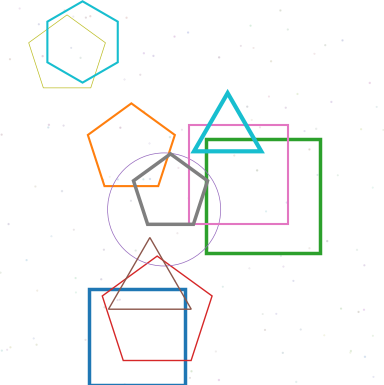[{"shape": "square", "thickness": 2.5, "radius": 0.62, "center": [0.355, 0.126]}, {"shape": "pentagon", "thickness": 1.5, "radius": 0.59, "center": [0.341, 0.613]}, {"shape": "square", "thickness": 2.5, "radius": 0.74, "center": [0.683, 0.491]}, {"shape": "pentagon", "thickness": 1, "radius": 0.75, "center": [0.408, 0.185]}, {"shape": "circle", "thickness": 0.5, "radius": 0.73, "center": [0.426, 0.456]}, {"shape": "triangle", "thickness": 1, "radius": 0.62, "center": [0.389, 0.259]}, {"shape": "square", "thickness": 1.5, "radius": 0.64, "center": [0.62, 0.546]}, {"shape": "pentagon", "thickness": 2.5, "radius": 0.51, "center": [0.443, 0.499]}, {"shape": "pentagon", "thickness": 0.5, "radius": 0.52, "center": [0.174, 0.857]}, {"shape": "triangle", "thickness": 3, "radius": 0.5, "center": [0.591, 0.657]}, {"shape": "hexagon", "thickness": 1.5, "radius": 0.53, "center": [0.214, 0.891]}]